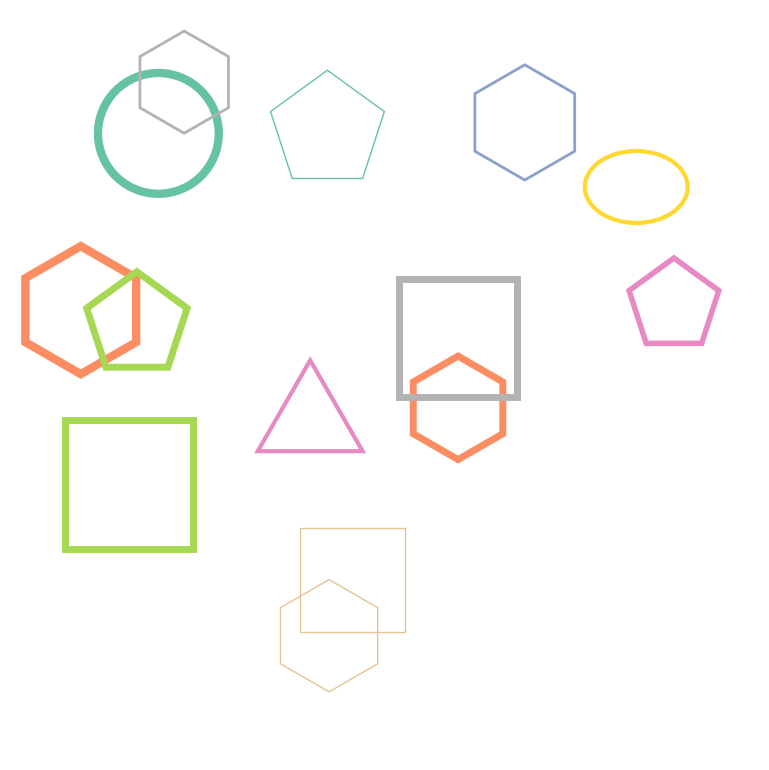[{"shape": "circle", "thickness": 3, "radius": 0.39, "center": [0.206, 0.827]}, {"shape": "pentagon", "thickness": 0.5, "radius": 0.39, "center": [0.425, 0.831]}, {"shape": "hexagon", "thickness": 3, "radius": 0.42, "center": [0.105, 0.597]}, {"shape": "hexagon", "thickness": 2.5, "radius": 0.34, "center": [0.595, 0.47]}, {"shape": "hexagon", "thickness": 1, "radius": 0.37, "center": [0.682, 0.841]}, {"shape": "triangle", "thickness": 1.5, "radius": 0.39, "center": [0.403, 0.453]}, {"shape": "pentagon", "thickness": 2, "radius": 0.31, "center": [0.875, 0.604]}, {"shape": "square", "thickness": 2.5, "radius": 0.42, "center": [0.168, 0.371]}, {"shape": "pentagon", "thickness": 2.5, "radius": 0.34, "center": [0.178, 0.579]}, {"shape": "oval", "thickness": 1.5, "radius": 0.33, "center": [0.826, 0.757]}, {"shape": "square", "thickness": 0.5, "radius": 0.34, "center": [0.458, 0.247]}, {"shape": "hexagon", "thickness": 0.5, "radius": 0.36, "center": [0.427, 0.174]}, {"shape": "hexagon", "thickness": 1, "radius": 0.33, "center": [0.239, 0.893]}, {"shape": "square", "thickness": 2.5, "radius": 0.38, "center": [0.595, 0.561]}]